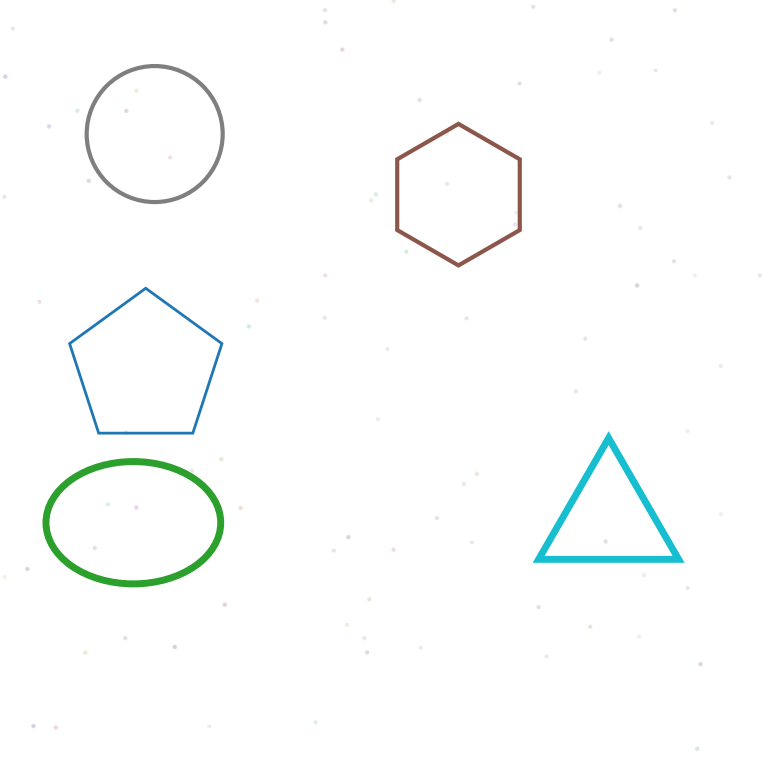[{"shape": "pentagon", "thickness": 1, "radius": 0.52, "center": [0.189, 0.522]}, {"shape": "oval", "thickness": 2.5, "radius": 0.57, "center": [0.173, 0.321]}, {"shape": "hexagon", "thickness": 1.5, "radius": 0.46, "center": [0.595, 0.747]}, {"shape": "circle", "thickness": 1.5, "radius": 0.44, "center": [0.201, 0.826]}, {"shape": "triangle", "thickness": 2.5, "radius": 0.52, "center": [0.79, 0.326]}]